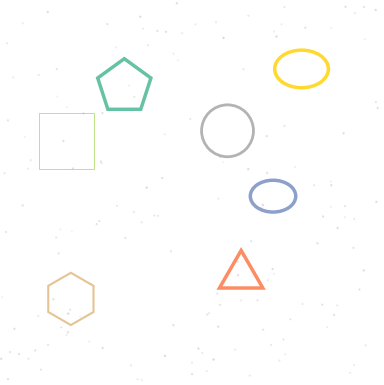[{"shape": "pentagon", "thickness": 2.5, "radius": 0.36, "center": [0.323, 0.775]}, {"shape": "triangle", "thickness": 2.5, "radius": 0.33, "center": [0.626, 0.284]}, {"shape": "oval", "thickness": 2.5, "radius": 0.3, "center": [0.709, 0.491]}, {"shape": "square", "thickness": 0.5, "radius": 0.36, "center": [0.173, 0.634]}, {"shape": "oval", "thickness": 2.5, "radius": 0.35, "center": [0.783, 0.821]}, {"shape": "hexagon", "thickness": 1.5, "radius": 0.34, "center": [0.184, 0.224]}, {"shape": "circle", "thickness": 2, "radius": 0.34, "center": [0.591, 0.66]}]